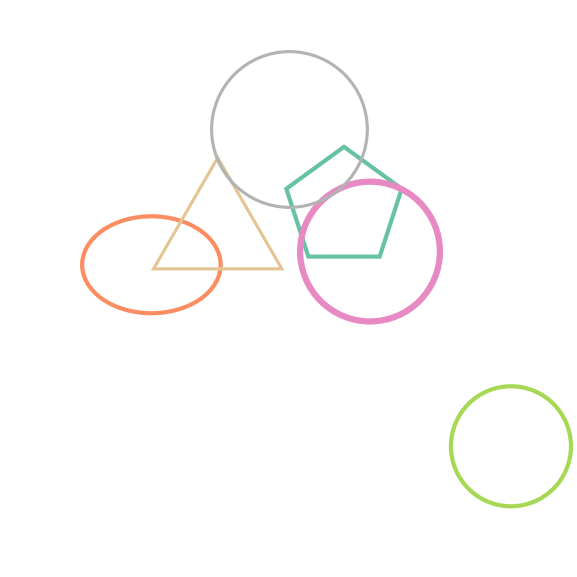[{"shape": "pentagon", "thickness": 2, "radius": 0.53, "center": [0.596, 0.64]}, {"shape": "oval", "thickness": 2, "radius": 0.6, "center": [0.262, 0.541]}, {"shape": "circle", "thickness": 3, "radius": 0.61, "center": [0.641, 0.564]}, {"shape": "circle", "thickness": 2, "radius": 0.52, "center": [0.885, 0.226]}, {"shape": "triangle", "thickness": 1.5, "radius": 0.64, "center": [0.377, 0.598]}, {"shape": "circle", "thickness": 1.5, "radius": 0.67, "center": [0.501, 0.775]}]